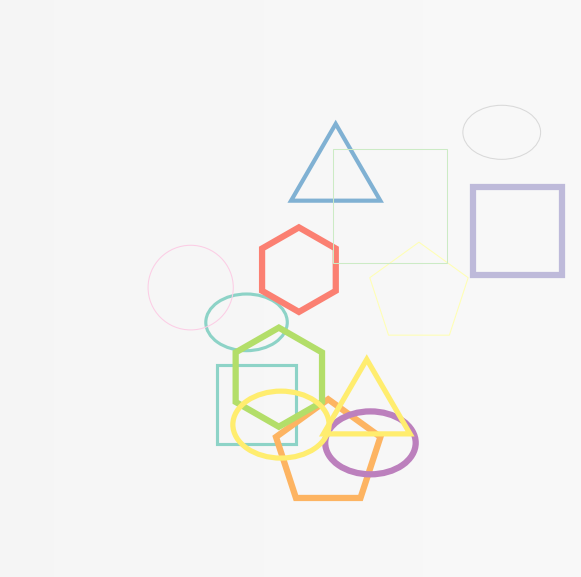[{"shape": "square", "thickness": 1.5, "radius": 0.34, "center": [0.442, 0.299]}, {"shape": "oval", "thickness": 1.5, "radius": 0.35, "center": [0.424, 0.441]}, {"shape": "pentagon", "thickness": 0.5, "radius": 0.45, "center": [0.721, 0.491]}, {"shape": "square", "thickness": 3, "radius": 0.38, "center": [0.89, 0.599]}, {"shape": "hexagon", "thickness": 3, "radius": 0.37, "center": [0.514, 0.532]}, {"shape": "triangle", "thickness": 2, "radius": 0.44, "center": [0.578, 0.696]}, {"shape": "pentagon", "thickness": 3, "radius": 0.47, "center": [0.565, 0.213]}, {"shape": "hexagon", "thickness": 3, "radius": 0.43, "center": [0.48, 0.346]}, {"shape": "circle", "thickness": 0.5, "radius": 0.37, "center": [0.328, 0.501]}, {"shape": "oval", "thickness": 0.5, "radius": 0.33, "center": [0.863, 0.77]}, {"shape": "oval", "thickness": 3, "radius": 0.39, "center": [0.637, 0.232]}, {"shape": "square", "thickness": 0.5, "radius": 0.49, "center": [0.671, 0.642]}, {"shape": "triangle", "thickness": 2.5, "radius": 0.43, "center": [0.631, 0.291]}, {"shape": "oval", "thickness": 2.5, "radius": 0.41, "center": [0.483, 0.264]}]